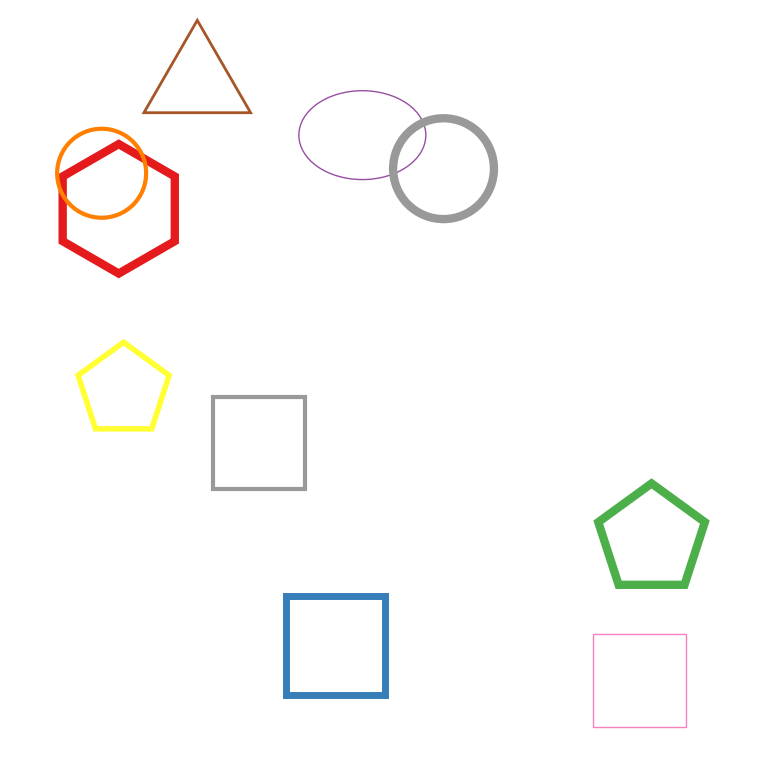[{"shape": "hexagon", "thickness": 3, "radius": 0.42, "center": [0.154, 0.729]}, {"shape": "square", "thickness": 2.5, "radius": 0.32, "center": [0.436, 0.162]}, {"shape": "pentagon", "thickness": 3, "radius": 0.36, "center": [0.846, 0.299]}, {"shape": "oval", "thickness": 0.5, "radius": 0.41, "center": [0.471, 0.824]}, {"shape": "circle", "thickness": 1.5, "radius": 0.29, "center": [0.132, 0.775]}, {"shape": "pentagon", "thickness": 2, "radius": 0.31, "center": [0.161, 0.493]}, {"shape": "triangle", "thickness": 1, "radius": 0.4, "center": [0.256, 0.894]}, {"shape": "square", "thickness": 0.5, "radius": 0.3, "center": [0.83, 0.116]}, {"shape": "circle", "thickness": 3, "radius": 0.33, "center": [0.576, 0.781]}, {"shape": "square", "thickness": 1.5, "radius": 0.3, "center": [0.336, 0.425]}]